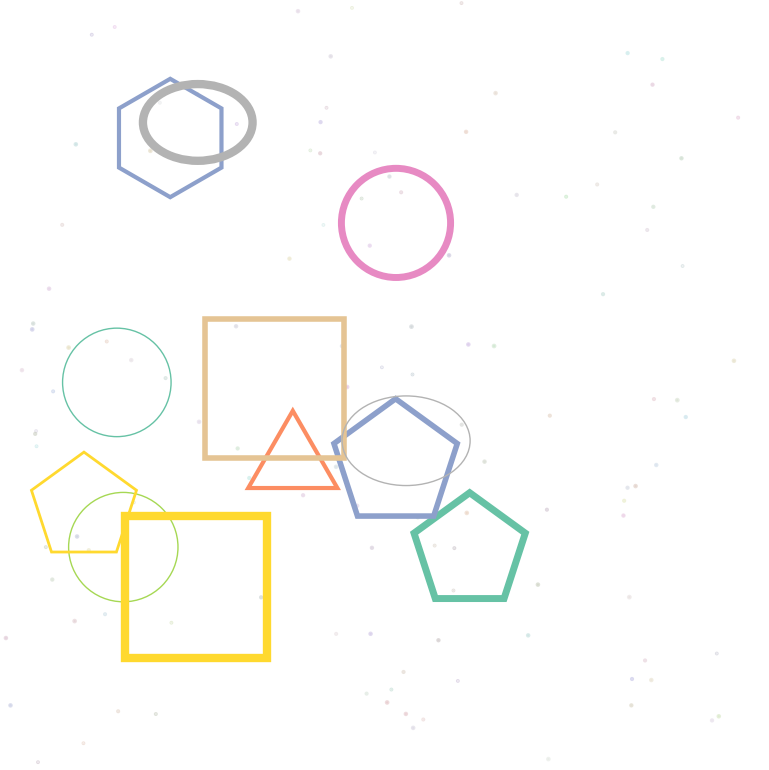[{"shape": "pentagon", "thickness": 2.5, "radius": 0.38, "center": [0.61, 0.284]}, {"shape": "circle", "thickness": 0.5, "radius": 0.35, "center": [0.152, 0.503]}, {"shape": "triangle", "thickness": 1.5, "radius": 0.33, "center": [0.38, 0.4]}, {"shape": "hexagon", "thickness": 1.5, "radius": 0.38, "center": [0.221, 0.821]}, {"shape": "pentagon", "thickness": 2, "radius": 0.42, "center": [0.514, 0.398]}, {"shape": "circle", "thickness": 2.5, "radius": 0.35, "center": [0.514, 0.711]}, {"shape": "circle", "thickness": 0.5, "radius": 0.36, "center": [0.16, 0.289]}, {"shape": "pentagon", "thickness": 1, "radius": 0.36, "center": [0.109, 0.341]}, {"shape": "square", "thickness": 3, "radius": 0.46, "center": [0.255, 0.238]}, {"shape": "square", "thickness": 2, "radius": 0.45, "center": [0.357, 0.495]}, {"shape": "oval", "thickness": 3, "radius": 0.36, "center": [0.257, 0.841]}, {"shape": "oval", "thickness": 0.5, "radius": 0.42, "center": [0.527, 0.428]}]